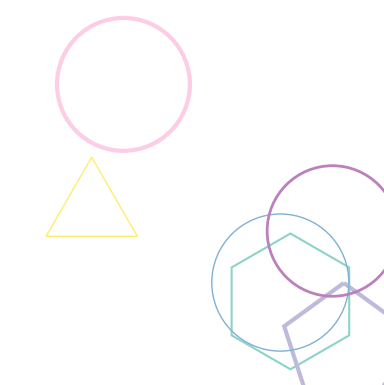[{"shape": "hexagon", "thickness": 1.5, "radius": 0.88, "center": [0.754, 0.217]}, {"shape": "pentagon", "thickness": 3, "radius": 0.81, "center": [0.893, 0.102]}, {"shape": "circle", "thickness": 1, "radius": 0.89, "center": [0.728, 0.266]}, {"shape": "circle", "thickness": 3, "radius": 0.86, "center": [0.321, 0.781]}, {"shape": "circle", "thickness": 2, "radius": 0.85, "center": [0.863, 0.4]}, {"shape": "triangle", "thickness": 1, "radius": 0.68, "center": [0.238, 0.455]}]